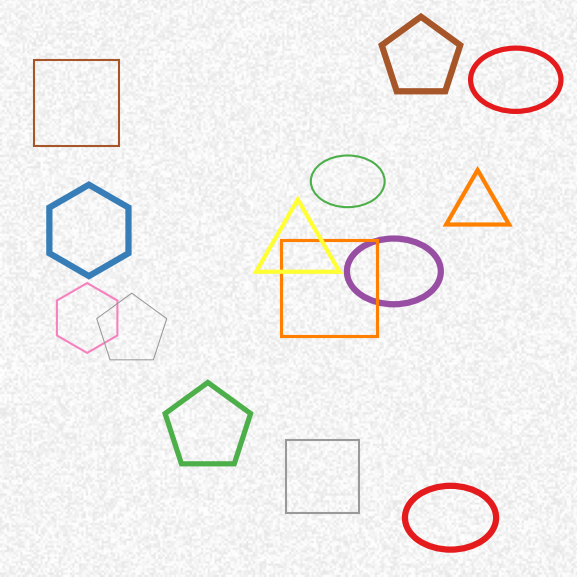[{"shape": "oval", "thickness": 2.5, "radius": 0.39, "center": [0.893, 0.861]}, {"shape": "oval", "thickness": 3, "radius": 0.39, "center": [0.78, 0.103]}, {"shape": "hexagon", "thickness": 3, "radius": 0.4, "center": [0.154, 0.6]}, {"shape": "pentagon", "thickness": 2.5, "radius": 0.39, "center": [0.36, 0.259]}, {"shape": "oval", "thickness": 1, "radius": 0.32, "center": [0.602, 0.685]}, {"shape": "oval", "thickness": 3, "radius": 0.41, "center": [0.682, 0.529]}, {"shape": "triangle", "thickness": 2, "radius": 0.31, "center": [0.827, 0.642]}, {"shape": "square", "thickness": 1.5, "radius": 0.41, "center": [0.57, 0.501]}, {"shape": "triangle", "thickness": 2, "radius": 0.42, "center": [0.516, 0.57]}, {"shape": "square", "thickness": 1, "radius": 0.37, "center": [0.132, 0.821]}, {"shape": "pentagon", "thickness": 3, "radius": 0.36, "center": [0.729, 0.899]}, {"shape": "hexagon", "thickness": 1, "radius": 0.3, "center": [0.151, 0.449]}, {"shape": "square", "thickness": 1, "radius": 0.31, "center": [0.558, 0.174]}, {"shape": "pentagon", "thickness": 0.5, "radius": 0.32, "center": [0.228, 0.428]}]